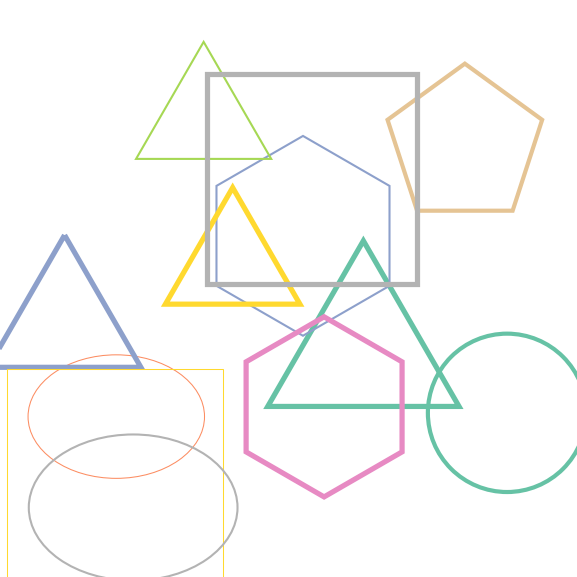[{"shape": "circle", "thickness": 2, "radius": 0.69, "center": [0.878, 0.284]}, {"shape": "triangle", "thickness": 2.5, "radius": 0.96, "center": [0.629, 0.391]}, {"shape": "oval", "thickness": 0.5, "radius": 0.76, "center": [0.201, 0.278]}, {"shape": "triangle", "thickness": 2.5, "radius": 0.76, "center": [0.112, 0.439]}, {"shape": "hexagon", "thickness": 1, "radius": 0.86, "center": [0.525, 0.591]}, {"shape": "hexagon", "thickness": 2.5, "radius": 0.78, "center": [0.561, 0.295]}, {"shape": "triangle", "thickness": 1, "radius": 0.68, "center": [0.353, 0.792]}, {"shape": "triangle", "thickness": 2.5, "radius": 0.67, "center": [0.403, 0.54]}, {"shape": "square", "thickness": 0.5, "radius": 0.94, "center": [0.2, 0.172]}, {"shape": "pentagon", "thickness": 2, "radius": 0.7, "center": [0.805, 0.748]}, {"shape": "square", "thickness": 2.5, "radius": 0.91, "center": [0.541, 0.689]}, {"shape": "oval", "thickness": 1, "radius": 0.9, "center": [0.231, 0.12]}]